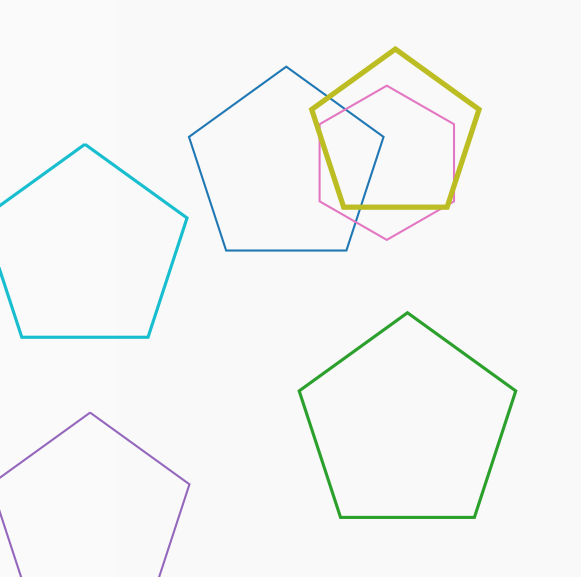[{"shape": "pentagon", "thickness": 1, "radius": 0.88, "center": [0.493, 0.708]}, {"shape": "pentagon", "thickness": 1.5, "radius": 0.98, "center": [0.701, 0.262]}, {"shape": "pentagon", "thickness": 1, "radius": 0.9, "center": [0.155, 0.105]}, {"shape": "hexagon", "thickness": 1, "radius": 0.67, "center": [0.665, 0.717]}, {"shape": "pentagon", "thickness": 2.5, "radius": 0.76, "center": [0.68, 0.763]}, {"shape": "pentagon", "thickness": 1.5, "radius": 0.92, "center": [0.146, 0.565]}]